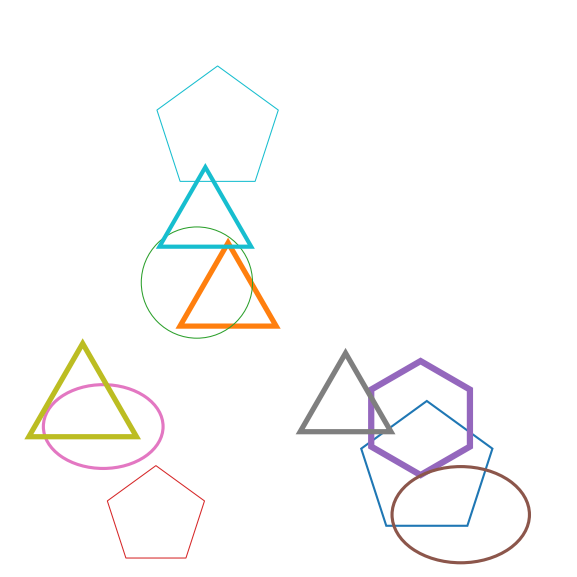[{"shape": "pentagon", "thickness": 1, "radius": 0.6, "center": [0.739, 0.185]}, {"shape": "triangle", "thickness": 2.5, "radius": 0.48, "center": [0.395, 0.483]}, {"shape": "circle", "thickness": 0.5, "radius": 0.48, "center": [0.341, 0.51]}, {"shape": "pentagon", "thickness": 0.5, "radius": 0.44, "center": [0.27, 0.104]}, {"shape": "hexagon", "thickness": 3, "radius": 0.49, "center": [0.728, 0.275]}, {"shape": "oval", "thickness": 1.5, "radius": 0.59, "center": [0.798, 0.108]}, {"shape": "oval", "thickness": 1.5, "radius": 0.52, "center": [0.179, 0.261]}, {"shape": "triangle", "thickness": 2.5, "radius": 0.45, "center": [0.598, 0.297]}, {"shape": "triangle", "thickness": 2.5, "radius": 0.54, "center": [0.143, 0.297]}, {"shape": "pentagon", "thickness": 0.5, "radius": 0.55, "center": [0.377, 0.774]}, {"shape": "triangle", "thickness": 2, "radius": 0.46, "center": [0.356, 0.618]}]